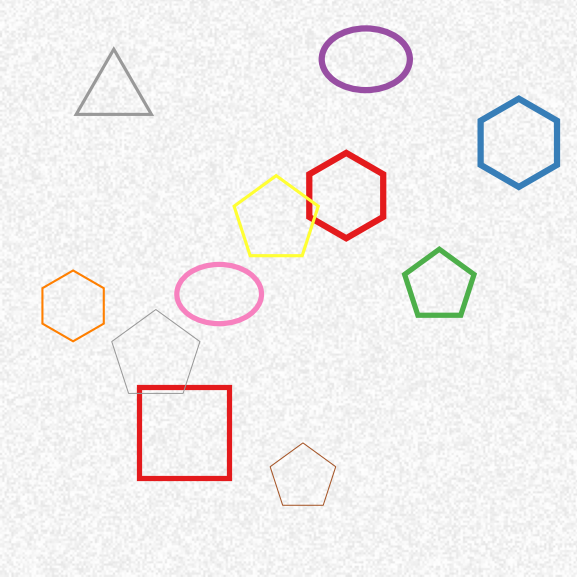[{"shape": "hexagon", "thickness": 3, "radius": 0.37, "center": [0.6, 0.66]}, {"shape": "square", "thickness": 2.5, "radius": 0.39, "center": [0.319, 0.25]}, {"shape": "hexagon", "thickness": 3, "radius": 0.38, "center": [0.898, 0.752]}, {"shape": "pentagon", "thickness": 2.5, "radius": 0.32, "center": [0.761, 0.504]}, {"shape": "oval", "thickness": 3, "radius": 0.38, "center": [0.633, 0.896]}, {"shape": "hexagon", "thickness": 1, "radius": 0.31, "center": [0.127, 0.469]}, {"shape": "pentagon", "thickness": 1.5, "radius": 0.38, "center": [0.478, 0.618]}, {"shape": "pentagon", "thickness": 0.5, "radius": 0.3, "center": [0.525, 0.172]}, {"shape": "oval", "thickness": 2.5, "radius": 0.37, "center": [0.38, 0.49]}, {"shape": "pentagon", "thickness": 0.5, "radius": 0.4, "center": [0.27, 0.383]}, {"shape": "triangle", "thickness": 1.5, "radius": 0.38, "center": [0.197, 0.839]}]